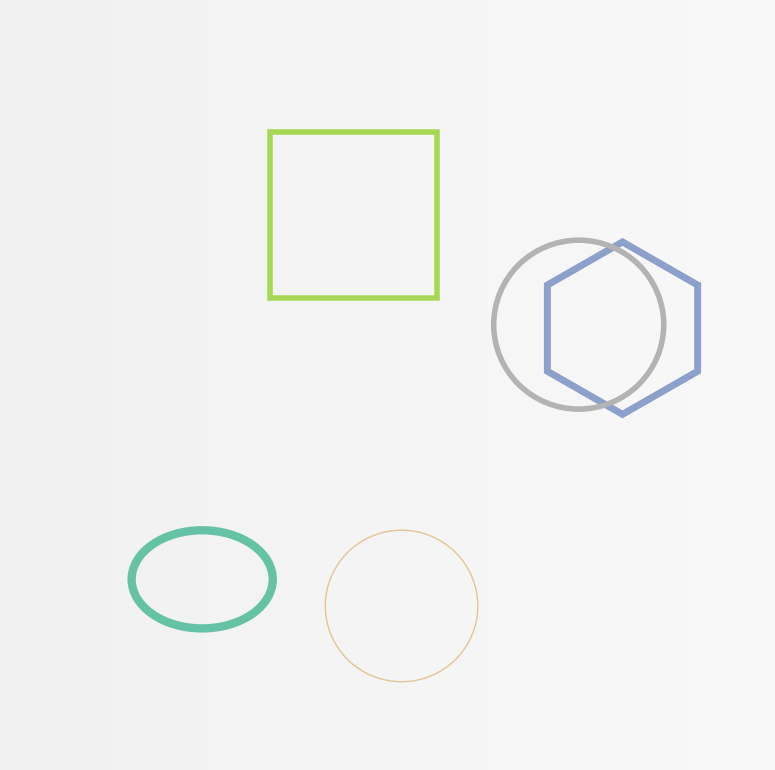[{"shape": "oval", "thickness": 3, "radius": 0.46, "center": [0.261, 0.248]}, {"shape": "hexagon", "thickness": 2.5, "radius": 0.56, "center": [0.803, 0.574]}, {"shape": "square", "thickness": 2, "radius": 0.54, "center": [0.457, 0.721]}, {"shape": "circle", "thickness": 0.5, "radius": 0.49, "center": [0.518, 0.213]}, {"shape": "circle", "thickness": 2, "radius": 0.55, "center": [0.747, 0.578]}]